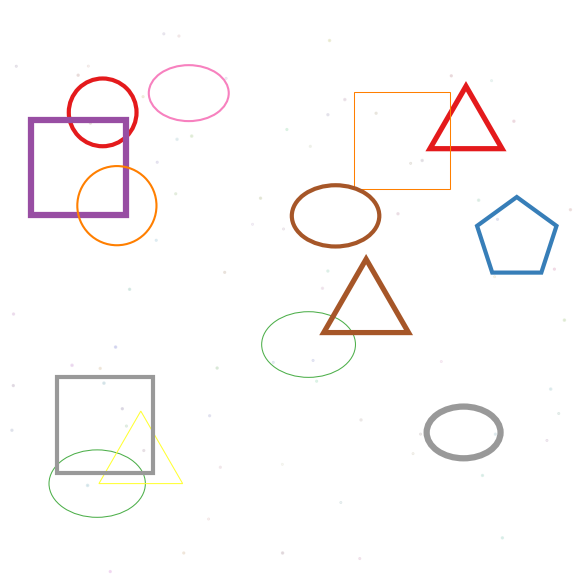[{"shape": "triangle", "thickness": 2.5, "radius": 0.36, "center": [0.807, 0.778]}, {"shape": "circle", "thickness": 2, "radius": 0.29, "center": [0.178, 0.805]}, {"shape": "pentagon", "thickness": 2, "radius": 0.36, "center": [0.895, 0.586]}, {"shape": "oval", "thickness": 0.5, "radius": 0.41, "center": [0.534, 0.403]}, {"shape": "oval", "thickness": 0.5, "radius": 0.42, "center": [0.168, 0.162]}, {"shape": "square", "thickness": 3, "radius": 0.41, "center": [0.136, 0.71]}, {"shape": "circle", "thickness": 1, "radius": 0.34, "center": [0.202, 0.643]}, {"shape": "square", "thickness": 0.5, "radius": 0.42, "center": [0.696, 0.756]}, {"shape": "triangle", "thickness": 0.5, "radius": 0.42, "center": [0.244, 0.204]}, {"shape": "oval", "thickness": 2, "radius": 0.38, "center": [0.581, 0.625]}, {"shape": "triangle", "thickness": 2.5, "radius": 0.42, "center": [0.634, 0.466]}, {"shape": "oval", "thickness": 1, "radius": 0.35, "center": [0.327, 0.838]}, {"shape": "square", "thickness": 2, "radius": 0.41, "center": [0.182, 0.264]}, {"shape": "oval", "thickness": 3, "radius": 0.32, "center": [0.803, 0.25]}]